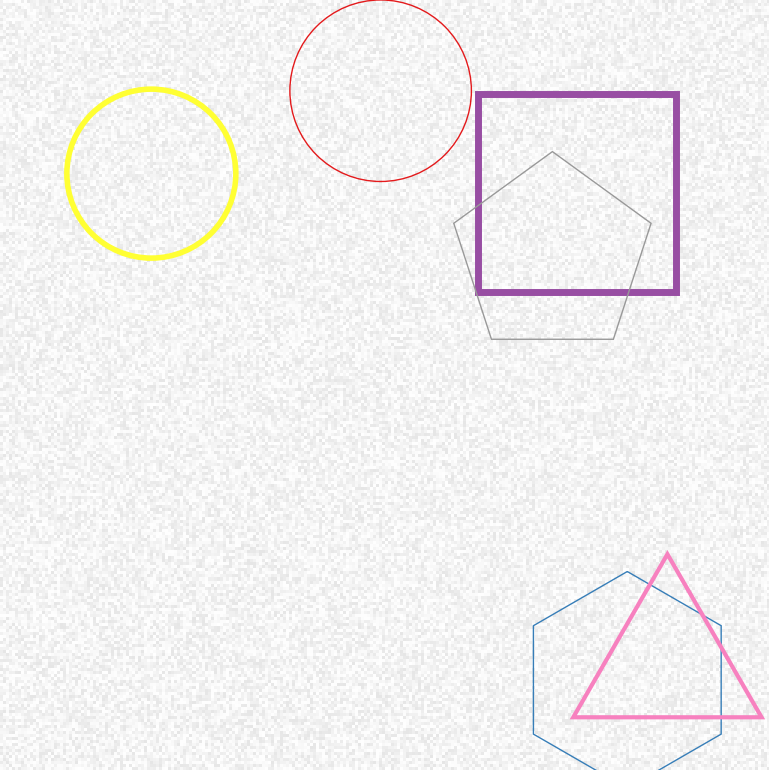[{"shape": "circle", "thickness": 0.5, "radius": 0.59, "center": [0.494, 0.882]}, {"shape": "hexagon", "thickness": 0.5, "radius": 0.7, "center": [0.815, 0.117]}, {"shape": "square", "thickness": 2.5, "radius": 0.64, "center": [0.749, 0.75]}, {"shape": "circle", "thickness": 2, "radius": 0.55, "center": [0.197, 0.775]}, {"shape": "triangle", "thickness": 1.5, "radius": 0.71, "center": [0.867, 0.139]}, {"shape": "pentagon", "thickness": 0.5, "radius": 0.67, "center": [0.717, 0.668]}]